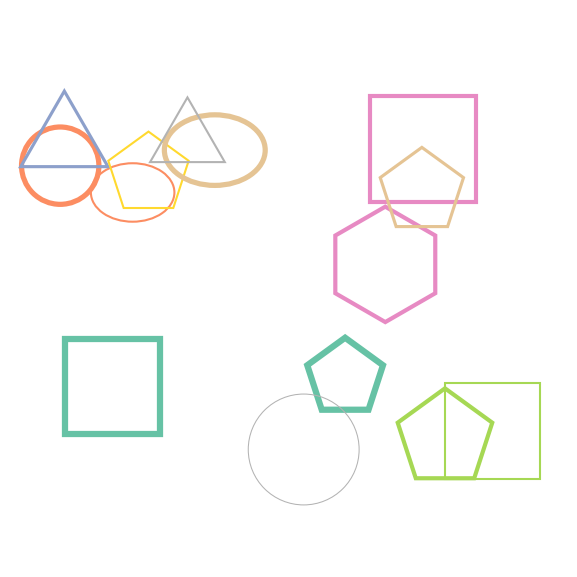[{"shape": "square", "thickness": 3, "radius": 0.41, "center": [0.194, 0.33]}, {"shape": "pentagon", "thickness": 3, "radius": 0.34, "center": [0.598, 0.345]}, {"shape": "oval", "thickness": 1, "radius": 0.36, "center": [0.23, 0.666]}, {"shape": "circle", "thickness": 2.5, "radius": 0.33, "center": [0.104, 0.712]}, {"shape": "triangle", "thickness": 1.5, "radius": 0.44, "center": [0.111, 0.754]}, {"shape": "square", "thickness": 2, "radius": 0.46, "center": [0.733, 0.741]}, {"shape": "hexagon", "thickness": 2, "radius": 0.5, "center": [0.667, 0.541]}, {"shape": "square", "thickness": 1, "radius": 0.41, "center": [0.853, 0.253]}, {"shape": "pentagon", "thickness": 2, "radius": 0.43, "center": [0.771, 0.241]}, {"shape": "pentagon", "thickness": 1, "radius": 0.37, "center": [0.257, 0.698]}, {"shape": "pentagon", "thickness": 1.5, "radius": 0.38, "center": [0.731, 0.668]}, {"shape": "oval", "thickness": 2.5, "radius": 0.44, "center": [0.372, 0.739]}, {"shape": "triangle", "thickness": 1, "radius": 0.37, "center": [0.325, 0.756]}, {"shape": "circle", "thickness": 0.5, "radius": 0.48, "center": [0.526, 0.221]}]